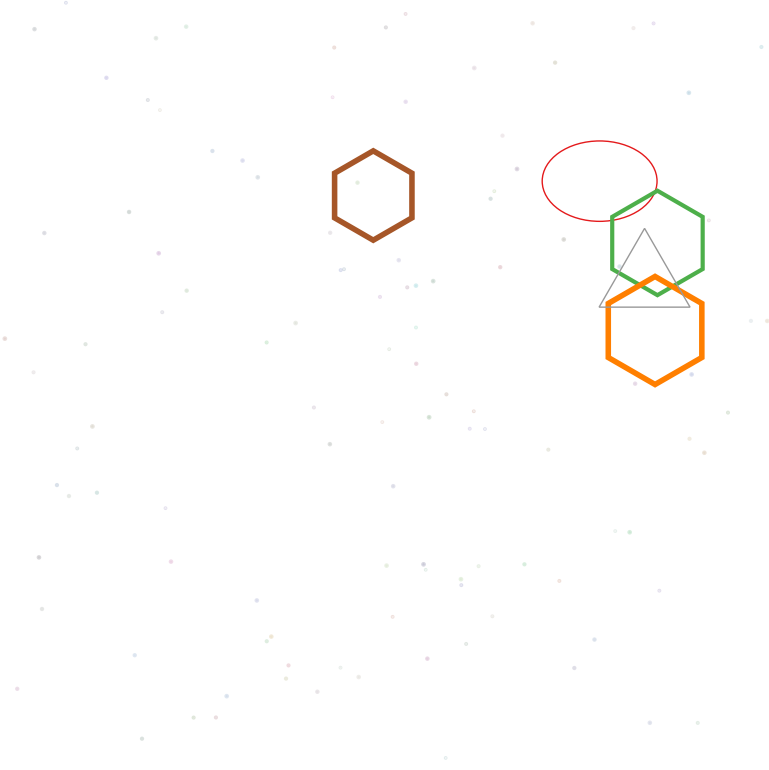[{"shape": "oval", "thickness": 0.5, "radius": 0.37, "center": [0.779, 0.765]}, {"shape": "hexagon", "thickness": 1.5, "radius": 0.34, "center": [0.854, 0.684]}, {"shape": "hexagon", "thickness": 2, "radius": 0.35, "center": [0.851, 0.571]}, {"shape": "hexagon", "thickness": 2, "radius": 0.29, "center": [0.485, 0.746]}, {"shape": "triangle", "thickness": 0.5, "radius": 0.34, "center": [0.837, 0.635]}]